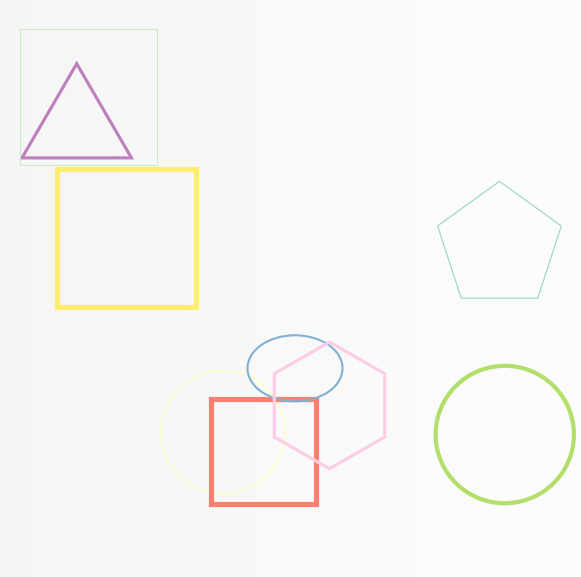[{"shape": "pentagon", "thickness": 0.5, "radius": 0.56, "center": [0.859, 0.573]}, {"shape": "circle", "thickness": 0.5, "radius": 0.53, "center": [0.384, 0.251]}, {"shape": "square", "thickness": 2.5, "radius": 0.45, "center": [0.453, 0.218]}, {"shape": "oval", "thickness": 1, "radius": 0.41, "center": [0.508, 0.361]}, {"shape": "circle", "thickness": 2, "radius": 0.59, "center": [0.868, 0.247]}, {"shape": "hexagon", "thickness": 1.5, "radius": 0.55, "center": [0.567, 0.297]}, {"shape": "triangle", "thickness": 1.5, "radius": 0.54, "center": [0.132, 0.78]}, {"shape": "square", "thickness": 0.5, "radius": 0.59, "center": [0.152, 0.831]}, {"shape": "square", "thickness": 2.5, "radius": 0.6, "center": [0.218, 0.587]}]